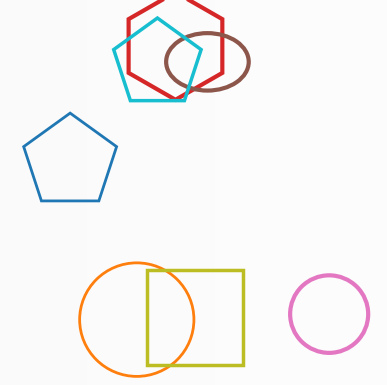[{"shape": "pentagon", "thickness": 2, "radius": 0.63, "center": [0.181, 0.58]}, {"shape": "circle", "thickness": 2, "radius": 0.74, "center": [0.353, 0.17]}, {"shape": "hexagon", "thickness": 3, "radius": 0.7, "center": [0.453, 0.88]}, {"shape": "oval", "thickness": 3, "radius": 0.53, "center": [0.535, 0.839]}, {"shape": "circle", "thickness": 3, "radius": 0.5, "center": [0.849, 0.184]}, {"shape": "square", "thickness": 2.5, "radius": 0.62, "center": [0.503, 0.175]}, {"shape": "pentagon", "thickness": 2.5, "radius": 0.59, "center": [0.406, 0.835]}]